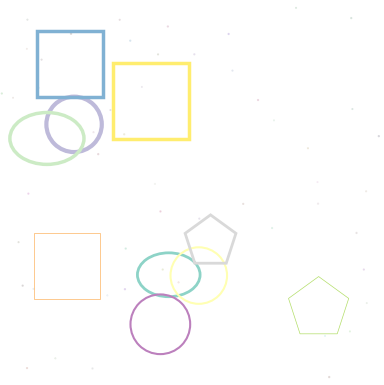[{"shape": "oval", "thickness": 2, "radius": 0.41, "center": [0.438, 0.286]}, {"shape": "circle", "thickness": 1.5, "radius": 0.37, "center": [0.516, 0.284]}, {"shape": "circle", "thickness": 3, "radius": 0.36, "center": [0.192, 0.677]}, {"shape": "square", "thickness": 2.5, "radius": 0.43, "center": [0.182, 0.834]}, {"shape": "square", "thickness": 0.5, "radius": 0.43, "center": [0.174, 0.309]}, {"shape": "pentagon", "thickness": 0.5, "radius": 0.41, "center": [0.828, 0.199]}, {"shape": "pentagon", "thickness": 2, "radius": 0.35, "center": [0.547, 0.372]}, {"shape": "circle", "thickness": 1.5, "radius": 0.39, "center": [0.416, 0.158]}, {"shape": "oval", "thickness": 2.5, "radius": 0.48, "center": [0.122, 0.64]}, {"shape": "square", "thickness": 2.5, "radius": 0.49, "center": [0.393, 0.738]}]